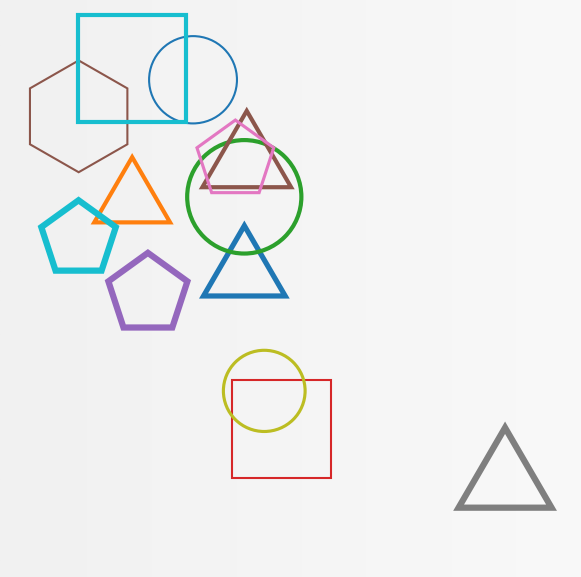[{"shape": "circle", "thickness": 1, "radius": 0.38, "center": [0.332, 0.861]}, {"shape": "triangle", "thickness": 2.5, "radius": 0.41, "center": [0.42, 0.527]}, {"shape": "triangle", "thickness": 2, "radius": 0.38, "center": [0.227, 0.652]}, {"shape": "circle", "thickness": 2, "radius": 0.49, "center": [0.42, 0.658]}, {"shape": "square", "thickness": 1, "radius": 0.43, "center": [0.484, 0.256]}, {"shape": "pentagon", "thickness": 3, "radius": 0.36, "center": [0.254, 0.49]}, {"shape": "hexagon", "thickness": 1, "radius": 0.48, "center": [0.135, 0.798]}, {"shape": "triangle", "thickness": 2, "radius": 0.44, "center": [0.424, 0.719]}, {"shape": "pentagon", "thickness": 1.5, "radius": 0.35, "center": [0.405, 0.722]}, {"shape": "triangle", "thickness": 3, "radius": 0.46, "center": [0.869, 0.166]}, {"shape": "circle", "thickness": 1.5, "radius": 0.35, "center": [0.455, 0.322]}, {"shape": "square", "thickness": 2, "radius": 0.46, "center": [0.227, 0.88]}, {"shape": "pentagon", "thickness": 3, "radius": 0.34, "center": [0.135, 0.585]}]